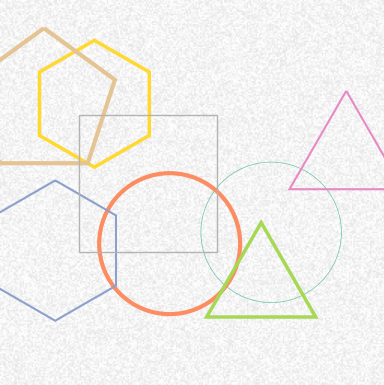[{"shape": "circle", "thickness": 0.5, "radius": 0.91, "center": [0.704, 0.396]}, {"shape": "circle", "thickness": 3, "radius": 0.92, "center": [0.441, 0.367]}, {"shape": "hexagon", "thickness": 1.5, "radius": 0.91, "center": [0.143, 0.349]}, {"shape": "triangle", "thickness": 1.5, "radius": 0.85, "center": [0.899, 0.594]}, {"shape": "triangle", "thickness": 2.5, "radius": 0.82, "center": [0.678, 0.258]}, {"shape": "hexagon", "thickness": 2.5, "radius": 0.82, "center": [0.245, 0.73]}, {"shape": "pentagon", "thickness": 3, "radius": 0.97, "center": [0.114, 0.733]}, {"shape": "square", "thickness": 1, "radius": 0.89, "center": [0.384, 0.523]}]